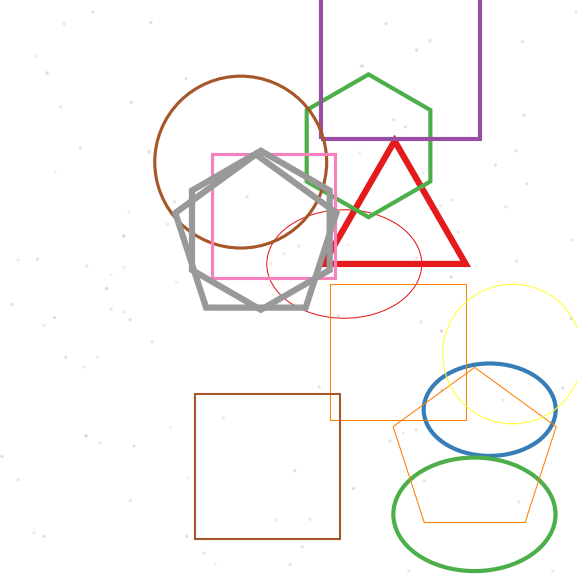[{"shape": "triangle", "thickness": 3, "radius": 0.71, "center": [0.683, 0.613]}, {"shape": "oval", "thickness": 0.5, "radius": 0.67, "center": [0.596, 0.542]}, {"shape": "oval", "thickness": 2, "radius": 0.57, "center": [0.848, 0.29]}, {"shape": "hexagon", "thickness": 2, "radius": 0.62, "center": [0.638, 0.747]}, {"shape": "oval", "thickness": 2, "radius": 0.7, "center": [0.822, 0.109]}, {"shape": "square", "thickness": 2, "radius": 0.69, "center": [0.693, 0.897]}, {"shape": "square", "thickness": 0.5, "radius": 0.59, "center": [0.689, 0.39]}, {"shape": "pentagon", "thickness": 0.5, "radius": 0.74, "center": [0.822, 0.214]}, {"shape": "circle", "thickness": 0.5, "radius": 0.6, "center": [0.887, 0.386]}, {"shape": "square", "thickness": 1, "radius": 0.63, "center": [0.464, 0.191]}, {"shape": "circle", "thickness": 1.5, "radius": 0.74, "center": [0.417, 0.718]}, {"shape": "square", "thickness": 1.5, "radius": 0.54, "center": [0.474, 0.624]}, {"shape": "hexagon", "thickness": 3, "radius": 0.69, "center": [0.452, 0.6]}, {"shape": "pentagon", "thickness": 3, "radius": 0.73, "center": [0.443, 0.585]}]